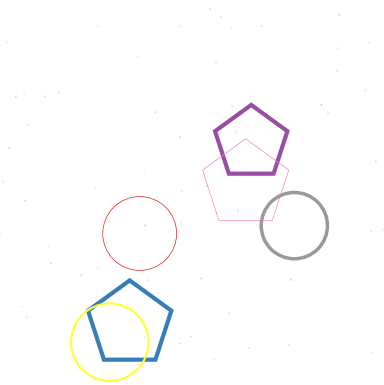[{"shape": "circle", "thickness": 0.5, "radius": 0.48, "center": [0.363, 0.393]}, {"shape": "pentagon", "thickness": 3, "radius": 0.57, "center": [0.337, 0.158]}, {"shape": "pentagon", "thickness": 3, "radius": 0.49, "center": [0.653, 0.629]}, {"shape": "circle", "thickness": 1.5, "radius": 0.5, "center": [0.285, 0.111]}, {"shape": "pentagon", "thickness": 0.5, "radius": 0.59, "center": [0.638, 0.522]}, {"shape": "circle", "thickness": 2.5, "radius": 0.43, "center": [0.764, 0.414]}]